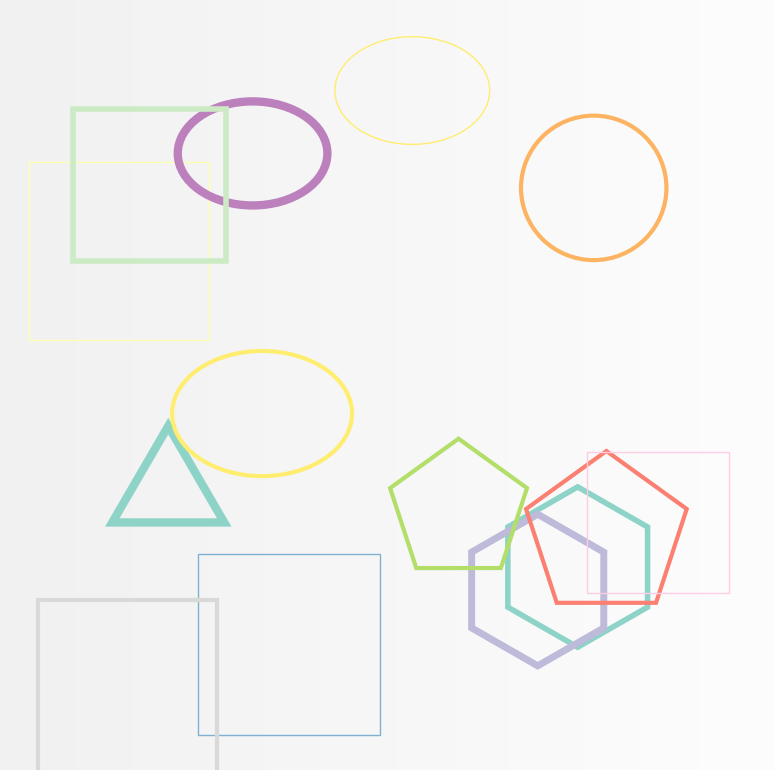[{"shape": "triangle", "thickness": 3, "radius": 0.42, "center": [0.217, 0.363]}, {"shape": "hexagon", "thickness": 2, "radius": 0.52, "center": [0.745, 0.264]}, {"shape": "square", "thickness": 0.5, "radius": 0.58, "center": [0.154, 0.674]}, {"shape": "hexagon", "thickness": 2.5, "radius": 0.49, "center": [0.694, 0.234]}, {"shape": "pentagon", "thickness": 1.5, "radius": 0.54, "center": [0.782, 0.305]}, {"shape": "square", "thickness": 0.5, "radius": 0.59, "center": [0.373, 0.163]}, {"shape": "circle", "thickness": 1.5, "radius": 0.47, "center": [0.766, 0.756]}, {"shape": "pentagon", "thickness": 1.5, "radius": 0.46, "center": [0.592, 0.337]}, {"shape": "square", "thickness": 0.5, "radius": 0.46, "center": [0.849, 0.322]}, {"shape": "square", "thickness": 1.5, "radius": 0.58, "center": [0.164, 0.105]}, {"shape": "oval", "thickness": 3, "radius": 0.48, "center": [0.326, 0.801]}, {"shape": "square", "thickness": 2, "radius": 0.49, "center": [0.192, 0.76]}, {"shape": "oval", "thickness": 0.5, "radius": 0.5, "center": [0.532, 0.882]}, {"shape": "oval", "thickness": 1.5, "radius": 0.58, "center": [0.338, 0.463]}]